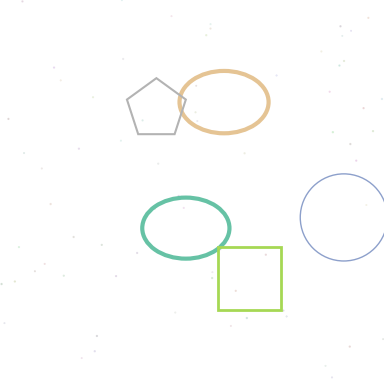[{"shape": "oval", "thickness": 3, "radius": 0.57, "center": [0.483, 0.407]}, {"shape": "circle", "thickness": 1, "radius": 0.57, "center": [0.893, 0.435]}, {"shape": "square", "thickness": 2, "radius": 0.41, "center": [0.648, 0.277]}, {"shape": "oval", "thickness": 3, "radius": 0.58, "center": [0.582, 0.735]}, {"shape": "pentagon", "thickness": 1.5, "radius": 0.4, "center": [0.406, 0.717]}]